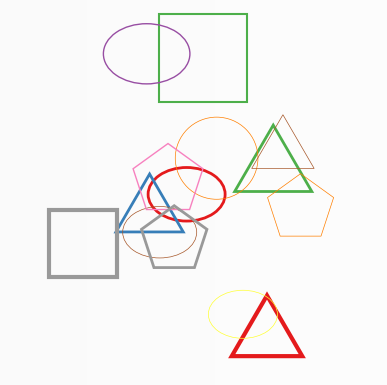[{"shape": "oval", "thickness": 2, "radius": 0.5, "center": [0.482, 0.495]}, {"shape": "triangle", "thickness": 3, "radius": 0.53, "center": [0.689, 0.127]}, {"shape": "triangle", "thickness": 2, "radius": 0.5, "center": [0.386, 0.448]}, {"shape": "square", "thickness": 1.5, "radius": 0.57, "center": [0.524, 0.849]}, {"shape": "triangle", "thickness": 2, "radius": 0.57, "center": [0.705, 0.56]}, {"shape": "oval", "thickness": 1, "radius": 0.56, "center": [0.378, 0.86]}, {"shape": "circle", "thickness": 0.5, "radius": 0.53, "center": [0.559, 0.589]}, {"shape": "pentagon", "thickness": 0.5, "radius": 0.45, "center": [0.776, 0.459]}, {"shape": "oval", "thickness": 0.5, "radius": 0.45, "center": [0.627, 0.184]}, {"shape": "oval", "thickness": 0.5, "radius": 0.48, "center": [0.412, 0.397]}, {"shape": "triangle", "thickness": 0.5, "radius": 0.47, "center": [0.73, 0.609]}, {"shape": "pentagon", "thickness": 1, "radius": 0.47, "center": [0.434, 0.532]}, {"shape": "square", "thickness": 3, "radius": 0.44, "center": [0.214, 0.368]}, {"shape": "pentagon", "thickness": 2, "radius": 0.44, "center": [0.45, 0.377]}]